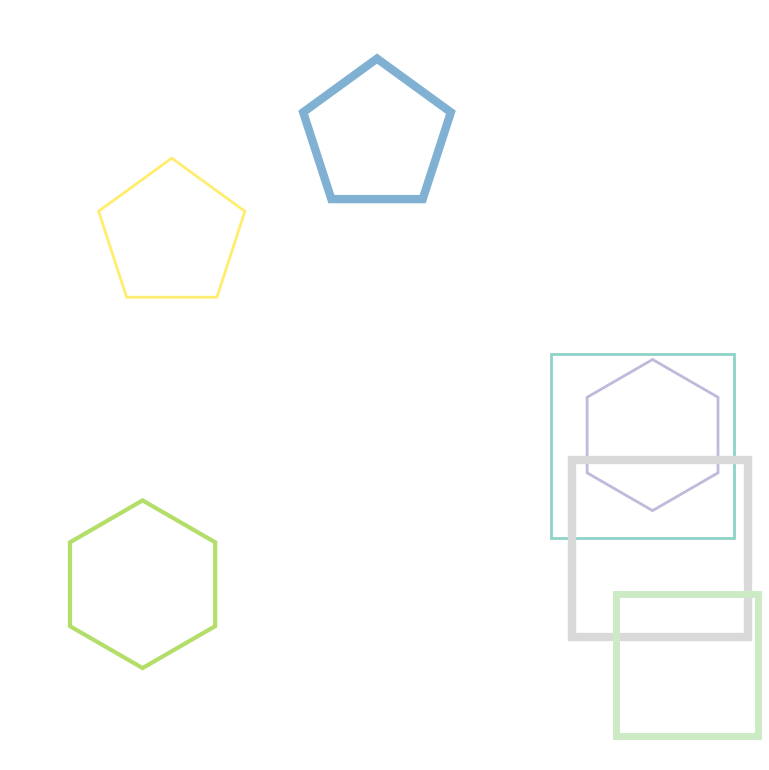[{"shape": "square", "thickness": 1, "radius": 0.6, "center": [0.835, 0.421]}, {"shape": "hexagon", "thickness": 1, "radius": 0.49, "center": [0.847, 0.435]}, {"shape": "pentagon", "thickness": 3, "radius": 0.5, "center": [0.49, 0.823]}, {"shape": "hexagon", "thickness": 1.5, "radius": 0.54, "center": [0.185, 0.241]}, {"shape": "square", "thickness": 3, "radius": 0.57, "center": [0.857, 0.287]}, {"shape": "square", "thickness": 2.5, "radius": 0.46, "center": [0.892, 0.136]}, {"shape": "pentagon", "thickness": 1, "radius": 0.5, "center": [0.223, 0.695]}]